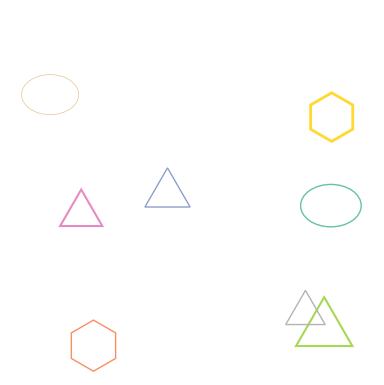[{"shape": "oval", "thickness": 1, "radius": 0.39, "center": [0.859, 0.466]}, {"shape": "hexagon", "thickness": 1, "radius": 0.33, "center": [0.243, 0.102]}, {"shape": "triangle", "thickness": 1, "radius": 0.34, "center": [0.435, 0.496]}, {"shape": "triangle", "thickness": 1.5, "radius": 0.32, "center": [0.211, 0.444]}, {"shape": "triangle", "thickness": 1.5, "radius": 0.42, "center": [0.842, 0.144]}, {"shape": "hexagon", "thickness": 2, "radius": 0.32, "center": [0.862, 0.696]}, {"shape": "oval", "thickness": 0.5, "radius": 0.37, "center": [0.13, 0.754]}, {"shape": "triangle", "thickness": 1, "radius": 0.3, "center": [0.793, 0.187]}]